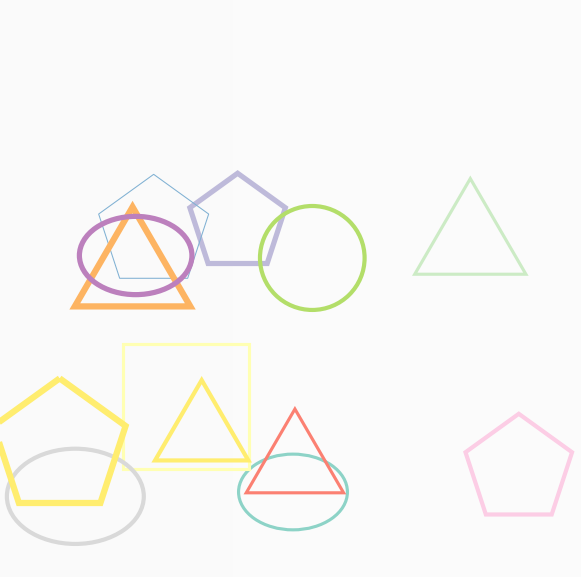[{"shape": "oval", "thickness": 1.5, "radius": 0.47, "center": [0.504, 0.147]}, {"shape": "square", "thickness": 1.5, "radius": 0.54, "center": [0.32, 0.295]}, {"shape": "pentagon", "thickness": 2.5, "radius": 0.43, "center": [0.409, 0.613]}, {"shape": "triangle", "thickness": 1.5, "radius": 0.48, "center": [0.507, 0.194]}, {"shape": "pentagon", "thickness": 0.5, "radius": 0.5, "center": [0.264, 0.598]}, {"shape": "triangle", "thickness": 3, "radius": 0.57, "center": [0.228, 0.526]}, {"shape": "circle", "thickness": 2, "radius": 0.45, "center": [0.537, 0.552]}, {"shape": "pentagon", "thickness": 2, "radius": 0.48, "center": [0.893, 0.186]}, {"shape": "oval", "thickness": 2, "radius": 0.59, "center": [0.13, 0.14]}, {"shape": "oval", "thickness": 2.5, "radius": 0.48, "center": [0.233, 0.557]}, {"shape": "triangle", "thickness": 1.5, "radius": 0.55, "center": [0.809, 0.579]}, {"shape": "triangle", "thickness": 2, "radius": 0.46, "center": [0.347, 0.248]}, {"shape": "pentagon", "thickness": 3, "radius": 0.6, "center": [0.103, 0.225]}]